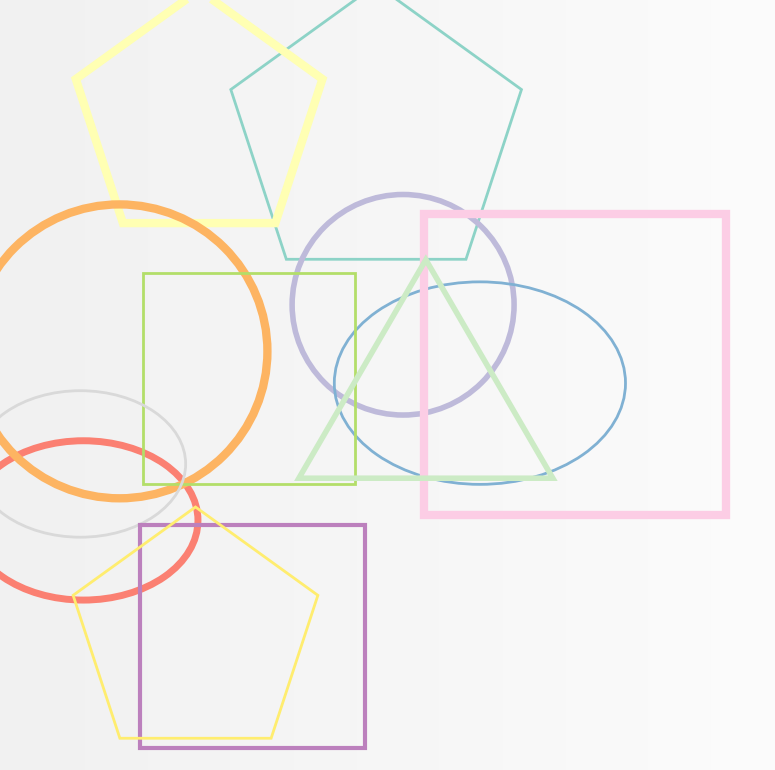[{"shape": "pentagon", "thickness": 1, "radius": 0.99, "center": [0.485, 0.823]}, {"shape": "pentagon", "thickness": 3, "radius": 0.84, "center": [0.257, 0.846]}, {"shape": "circle", "thickness": 2, "radius": 0.72, "center": [0.52, 0.604]}, {"shape": "oval", "thickness": 2.5, "radius": 0.74, "center": [0.108, 0.324]}, {"shape": "oval", "thickness": 1, "radius": 0.94, "center": [0.619, 0.502]}, {"shape": "circle", "thickness": 3, "radius": 0.95, "center": [0.154, 0.544]}, {"shape": "square", "thickness": 1, "radius": 0.68, "center": [0.321, 0.508]}, {"shape": "square", "thickness": 3, "radius": 0.98, "center": [0.742, 0.527]}, {"shape": "oval", "thickness": 1, "radius": 0.68, "center": [0.104, 0.397]}, {"shape": "square", "thickness": 1.5, "radius": 0.73, "center": [0.326, 0.174]}, {"shape": "triangle", "thickness": 2, "radius": 0.95, "center": [0.549, 0.474]}, {"shape": "pentagon", "thickness": 1, "radius": 0.83, "center": [0.252, 0.176]}]